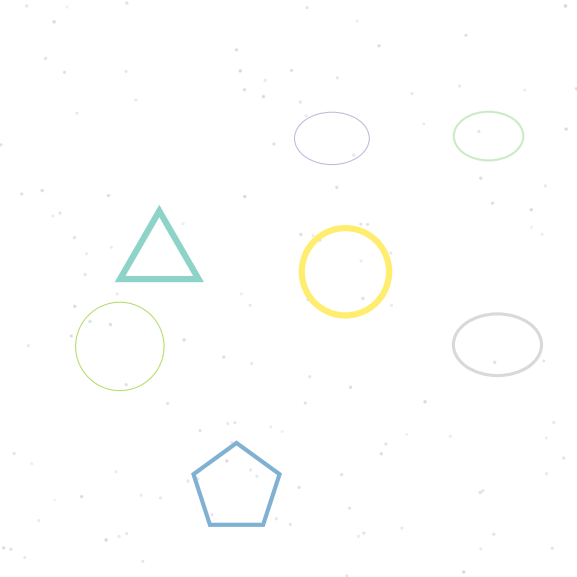[{"shape": "triangle", "thickness": 3, "radius": 0.39, "center": [0.276, 0.555]}, {"shape": "oval", "thickness": 0.5, "radius": 0.32, "center": [0.575, 0.759]}, {"shape": "pentagon", "thickness": 2, "radius": 0.39, "center": [0.41, 0.154]}, {"shape": "circle", "thickness": 0.5, "radius": 0.38, "center": [0.208, 0.399]}, {"shape": "oval", "thickness": 1.5, "radius": 0.38, "center": [0.861, 0.402]}, {"shape": "oval", "thickness": 1, "radius": 0.3, "center": [0.846, 0.763]}, {"shape": "circle", "thickness": 3, "radius": 0.38, "center": [0.598, 0.529]}]